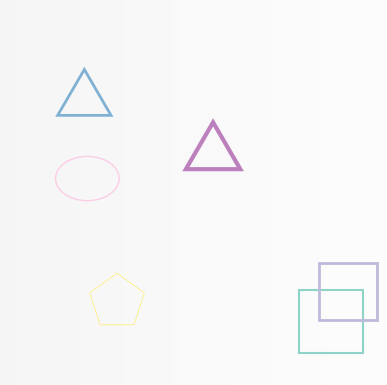[{"shape": "square", "thickness": 1.5, "radius": 0.41, "center": [0.854, 0.165]}, {"shape": "square", "thickness": 2, "radius": 0.37, "center": [0.897, 0.243]}, {"shape": "triangle", "thickness": 2, "radius": 0.4, "center": [0.218, 0.74]}, {"shape": "oval", "thickness": 1, "radius": 0.41, "center": [0.225, 0.536]}, {"shape": "triangle", "thickness": 3, "radius": 0.41, "center": [0.55, 0.601]}, {"shape": "pentagon", "thickness": 0.5, "radius": 0.37, "center": [0.302, 0.216]}]